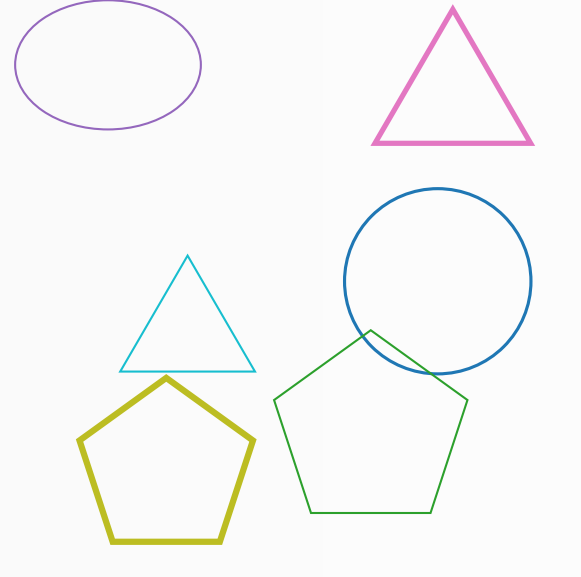[{"shape": "circle", "thickness": 1.5, "radius": 0.8, "center": [0.753, 0.512]}, {"shape": "pentagon", "thickness": 1, "radius": 0.87, "center": [0.638, 0.252]}, {"shape": "oval", "thickness": 1, "radius": 0.8, "center": [0.186, 0.887]}, {"shape": "triangle", "thickness": 2.5, "radius": 0.77, "center": [0.779, 0.828]}, {"shape": "pentagon", "thickness": 3, "radius": 0.78, "center": [0.286, 0.188]}, {"shape": "triangle", "thickness": 1, "radius": 0.67, "center": [0.323, 0.423]}]